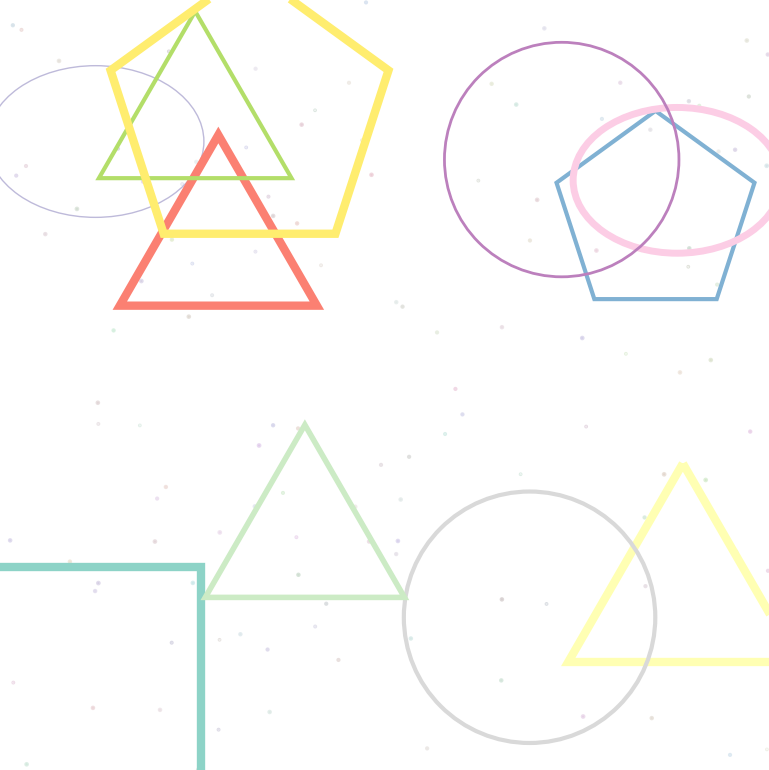[{"shape": "square", "thickness": 3, "radius": 0.77, "center": [0.107, 0.109]}, {"shape": "triangle", "thickness": 3, "radius": 0.86, "center": [0.887, 0.226]}, {"shape": "oval", "thickness": 0.5, "radius": 0.7, "center": [0.124, 0.816]}, {"shape": "triangle", "thickness": 3, "radius": 0.74, "center": [0.284, 0.677]}, {"shape": "pentagon", "thickness": 1.5, "radius": 0.68, "center": [0.851, 0.721]}, {"shape": "triangle", "thickness": 1.5, "radius": 0.72, "center": [0.254, 0.841]}, {"shape": "oval", "thickness": 2.5, "radius": 0.68, "center": [0.88, 0.766]}, {"shape": "circle", "thickness": 1.5, "radius": 0.82, "center": [0.688, 0.198]}, {"shape": "circle", "thickness": 1, "radius": 0.76, "center": [0.729, 0.793]}, {"shape": "triangle", "thickness": 2, "radius": 0.75, "center": [0.396, 0.299]}, {"shape": "pentagon", "thickness": 3, "radius": 0.95, "center": [0.324, 0.85]}]